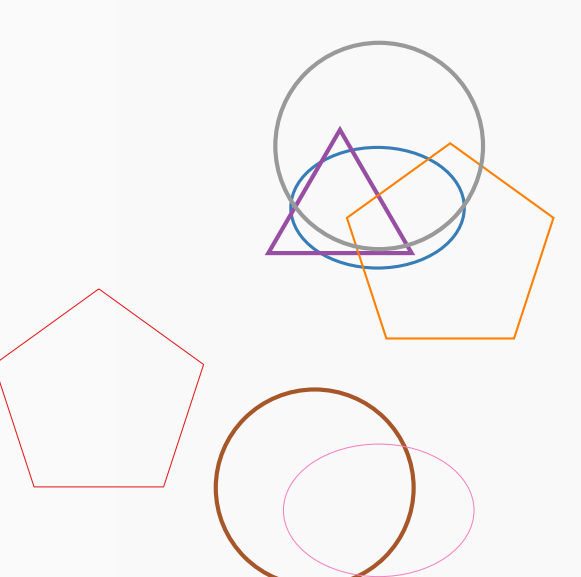[{"shape": "pentagon", "thickness": 0.5, "radius": 0.95, "center": [0.17, 0.309]}, {"shape": "oval", "thickness": 1.5, "radius": 0.75, "center": [0.65, 0.639]}, {"shape": "triangle", "thickness": 2, "radius": 0.71, "center": [0.585, 0.632]}, {"shape": "pentagon", "thickness": 1, "radius": 0.93, "center": [0.775, 0.564]}, {"shape": "circle", "thickness": 2, "radius": 0.85, "center": [0.541, 0.154]}, {"shape": "oval", "thickness": 0.5, "radius": 0.82, "center": [0.652, 0.115]}, {"shape": "circle", "thickness": 2, "radius": 0.89, "center": [0.652, 0.746]}]